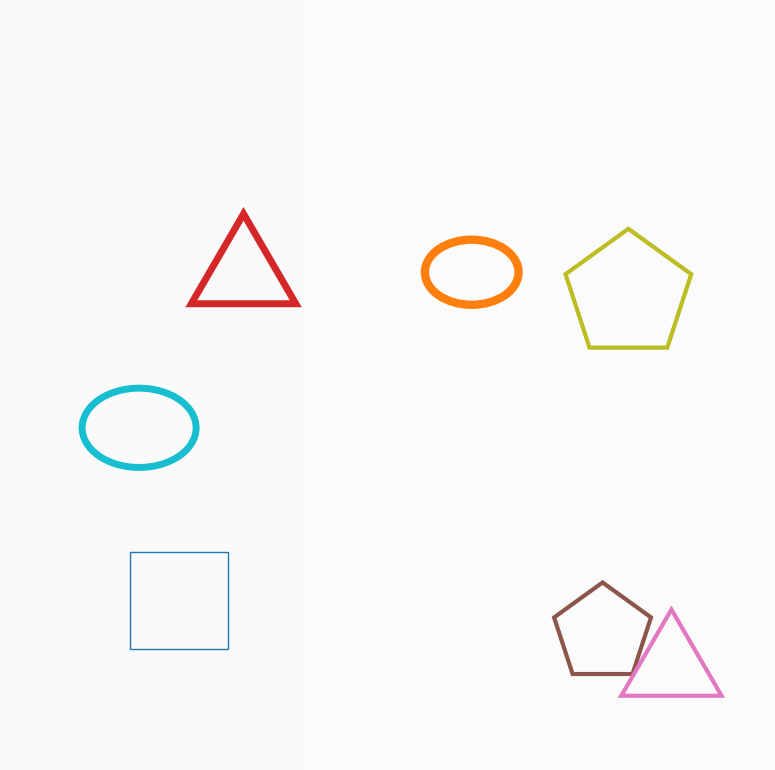[{"shape": "square", "thickness": 0.5, "radius": 0.32, "center": [0.232, 0.22]}, {"shape": "oval", "thickness": 3, "radius": 0.3, "center": [0.609, 0.646]}, {"shape": "triangle", "thickness": 2.5, "radius": 0.39, "center": [0.314, 0.644]}, {"shape": "pentagon", "thickness": 1.5, "radius": 0.33, "center": [0.777, 0.178]}, {"shape": "triangle", "thickness": 1.5, "radius": 0.37, "center": [0.866, 0.134]}, {"shape": "pentagon", "thickness": 1.5, "radius": 0.43, "center": [0.811, 0.618]}, {"shape": "oval", "thickness": 2.5, "radius": 0.37, "center": [0.18, 0.444]}]